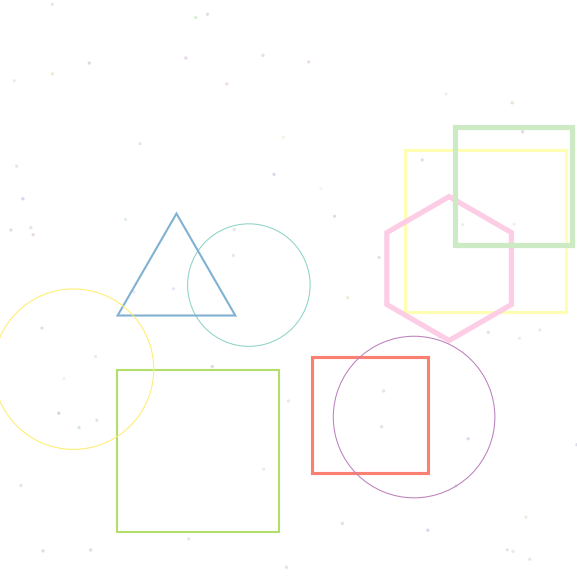[{"shape": "circle", "thickness": 0.5, "radius": 0.53, "center": [0.431, 0.505]}, {"shape": "square", "thickness": 1.5, "radius": 0.7, "center": [0.84, 0.599]}, {"shape": "square", "thickness": 1.5, "radius": 0.5, "center": [0.641, 0.28]}, {"shape": "triangle", "thickness": 1, "radius": 0.59, "center": [0.306, 0.512]}, {"shape": "square", "thickness": 1, "radius": 0.7, "center": [0.343, 0.218]}, {"shape": "hexagon", "thickness": 2.5, "radius": 0.62, "center": [0.778, 0.534]}, {"shape": "circle", "thickness": 0.5, "radius": 0.7, "center": [0.717, 0.277]}, {"shape": "square", "thickness": 2.5, "radius": 0.51, "center": [0.889, 0.677]}, {"shape": "circle", "thickness": 0.5, "radius": 0.69, "center": [0.127, 0.36]}]